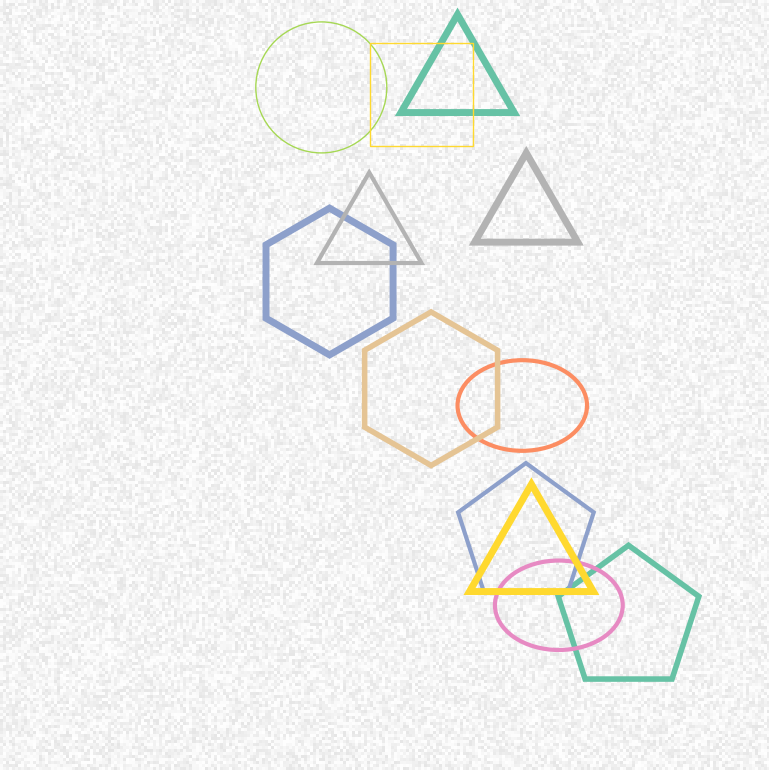[{"shape": "pentagon", "thickness": 2, "radius": 0.48, "center": [0.816, 0.196]}, {"shape": "triangle", "thickness": 2.5, "radius": 0.42, "center": [0.594, 0.896]}, {"shape": "oval", "thickness": 1.5, "radius": 0.42, "center": [0.678, 0.473]}, {"shape": "hexagon", "thickness": 2.5, "radius": 0.48, "center": [0.428, 0.634]}, {"shape": "pentagon", "thickness": 1.5, "radius": 0.46, "center": [0.683, 0.306]}, {"shape": "oval", "thickness": 1.5, "radius": 0.41, "center": [0.726, 0.214]}, {"shape": "circle", "thickness": 0.5, "radius": 0.43, "center": [0.417, 0.886]}, {"shape": "square", "thickness": 0.5, "radius": 0.33, "center": [0.547, 0.878]}, {"shape": "triangle", "thickness": 2.5, "radius": 0.46, "center": [0.69, 0.278]}, {"shape": "hexagon", "thickness": 2, "radius": 0.5, "center": [0.56, 0.495]}, {"shape": "triangle", "thickness": 2.5, "radius": 0.39, "center": [0.683, 0.724]}, {"shape": "triangle", "thickness": 1.5, "radius": 0.39, "center": [0.48, 0.698]}]